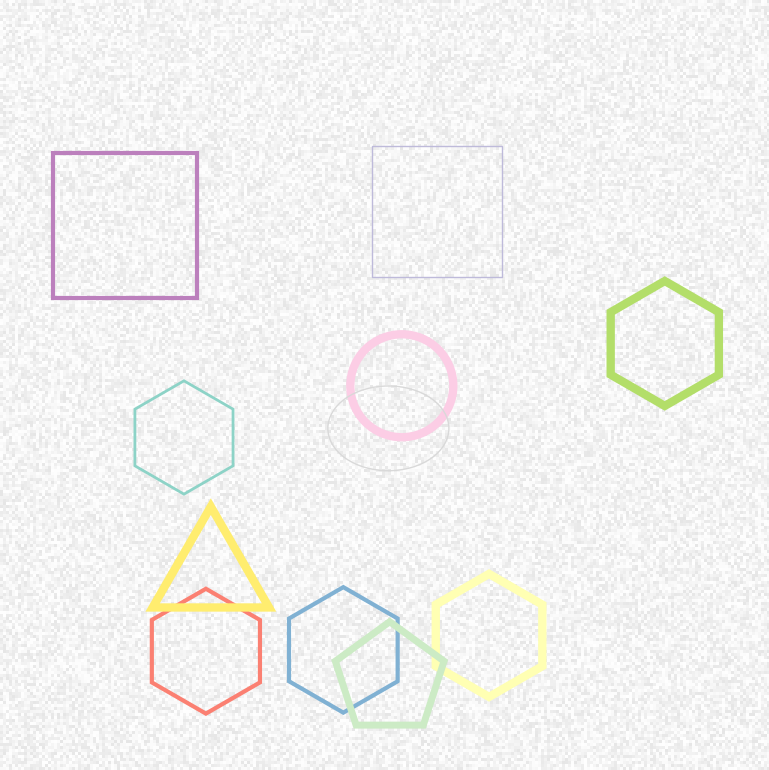[{"shape": "hexagon", "thickness": 1, "radius": 0.37, "center": [0.239, 0.432]}, {"shape": "hexagon", "thickness": 3, "radius": 0.4, "center": [0.635, 0.175]}, {"shape": "square", "thickness": 0.5, "radius": 0.42, "center": [0.568, 0.725]}, {"shape": "hexagon", "thickness": 1.5, "radius": 0.41, "center": [0.267, 0.154]}, {"shape": "hexagon", "thickness": 1.5, "radius": 0.41, "center": [0.446, 0.156]}, {"shape": "hexagon", "thickness": 3, "radius": 0.41, "center": [0.863, 0.554]}, {"shape": "circle", "thickness": 3, "radius": 0.33, "center": [0.522, 0.499]}, {"shape": "oval", "thickness": 0.5, "radius": 0.39, "center": [0.504, 0.444]}, {"shape": "square", "thickness": 1.5, "radius": 0.47, "center": [0.162, 0.707]}, {"shape": "pentagon", "thickness": 2.5, "radius": 0.37, "center": [0.506, 0.118]}, {"shape": "triangle", "thickness": 3, "radius": 0.44, "center": [0.274, 0.255]}]